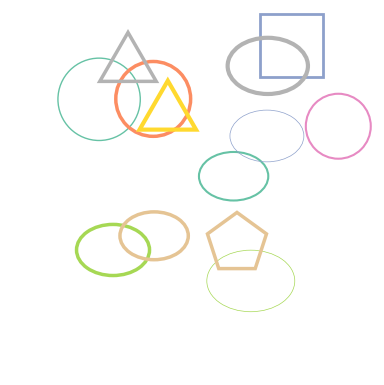[{"shape": "circle", "thickness": 1, "radius": 0.53, "center": [0.257, 0.742]}, {"shape": "oval", "thickness": 1.5, "radius": 0.45, "center": [0.607, 0.542]}, {"shape": "circle", "thickness": 2.5, "radius": 0.49, "center": [0.398, 0.743]}, {"shape": "square", "thickness": 2, "radius": 0.41, "center": [0.758, 0.881]}, {"shape": "oval", "thickness": 0.5, "radius": 0.48, "center": [0.693, 0.647]}, {"shape": "circle", "thickness": 1.5, "radius": 0.42, "center": [0.879, 0.672]}, {"shape": "oval", "thickness": 2.5, "radius": 0.47, "center": [0.294, 0.351]}, {"shape": "oval", "thickness": 0.5, "radius": 0.57, "center": [0.651, 0.27]}, {"shape": "triangle", "thickness": 3, "radius": 0.42, "center": [0.436, 0.706]}, {"shape": "pentagon", "thickness": 2.5, "radius": 0.4, "center": [0.616, 0.368]}, {"shape": "oval", "thickness": 2.5, "radius": 0.44, "center": [0.4, 0.388]}, {"shape": "oval", "thickness": 3, "radius": 0.52, "center": [0.696, 0.829]}, {"shape": "triangle", "thickness": 2.5, "radius": 0.42, "center": [0.333, 0.831]}]